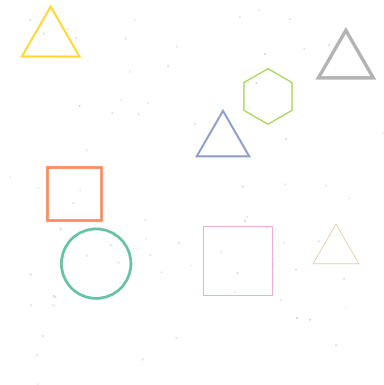[{"shape": "circle", "thickness": 2, "radius": 0.45, "center": [0.25, 0.315]}, {"shape": "square", "thickness": 2, "radius": 0.35, "center": [0.192, 0.497]}, {"shape": "triangle", "thickness": 1.5, "radius": 0.39, "center": [0.579, 0.633]}, {"shape": "square", "thickness": 0.5, "radius": 0.45, "center": [0.616, 0.324]}, {"shape": "hexagon", "thickness": 1, "radius": 0.36, "center": [0.696, 0.749]}, {"shape": "triangle", "thickness": 1.5, "radius": 0.43, "center": [0.132, 0.896]}, {"shape": "triangle", "thickness": 0.5, "radius": 0.34, "center": [0.873, 0.349]}, {"shape": "triangle", "thickness": 2.5, "radius": 0.41, "center": [0.898, 0.839]}]